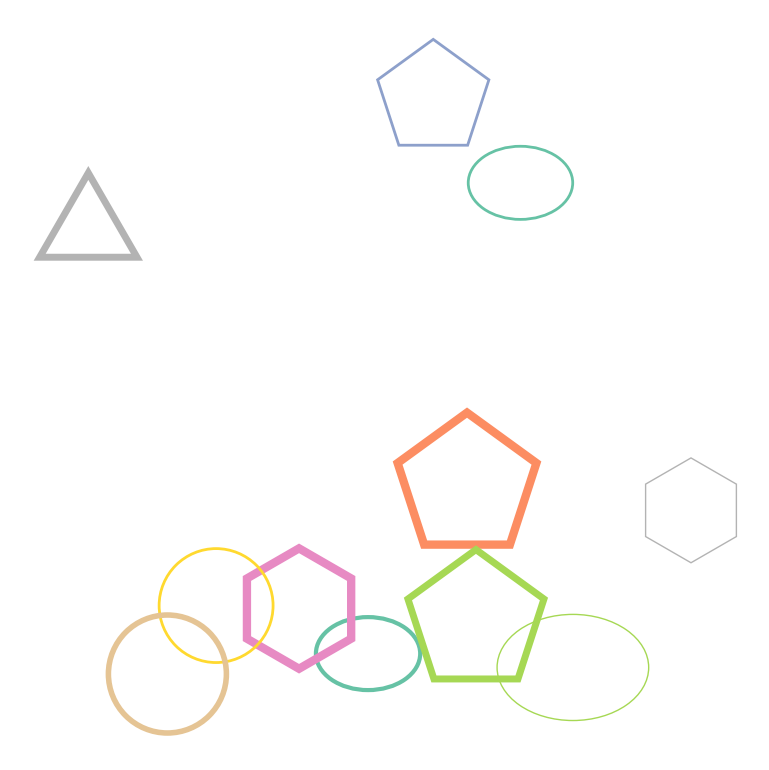[{"shape": "oval", "thickness": 1.5, "radius": 0.34, "center": [0.478, 0.151]}, {"shape": "oval", "thickness": 1, "radius": 0.34, "center": [0.676, 0.763]}, {"shape": "pentagon", "thickness": 3, "radius": 0.47, "center": [0.607, 0.369]}, {"shape": "pentagon", "thickness": 1, "radius": 0.38, "center": [0.563, 0.873]}, {"shape": "hexagon", "thickness": 3, "radius": 0.39, "center": [0.388, 0.21]}, {"shape": "oval", "thickness": 0.5, "radius": 0.49, "center": [0.744, 0.133]}, {"shape": "pentagon", "thickness": 2.5, "radius": 0.46, "center": [0.618, 0.193]}, {"shape": "circle", "thickness": 1, "radius": 0.37, "center": [0.281, 0.214]}, {"shape": "circle", "thickness": 2, "radius": 0.38, "center": [0.217, 0.125]}, {"shape": "triangle", "thickness": 2.5, "radius": 0.36, "center": [0.115, 0.702]}, {"shape": "hexagon", "thickness": 0.5, "radius": 0.34, "center": [0.897, 0.337]}]